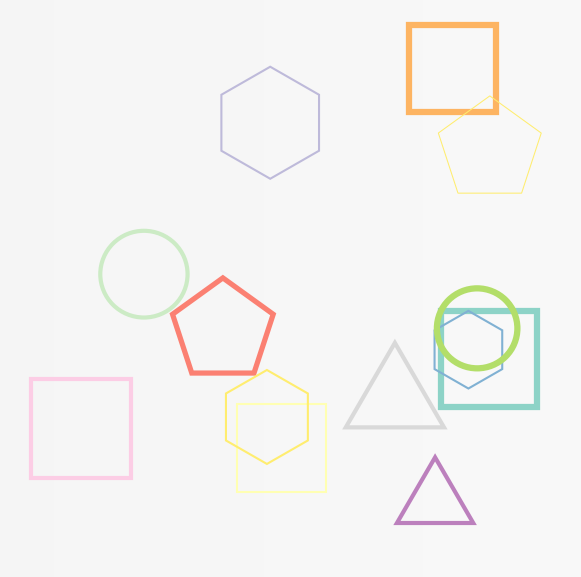[{"shape": "square", "thickness": 3, "radius": 0.42, "center": [0.841, 0.378]}, {"shape": "square", "thickness": 1, "radius": 0.38, "center": [0.484, 0.224]}, {"shape": "hexagon", "thickness": 1, "radius": 0.48, "center": [0.465, 0.787]}, {"shape": "pentagon", "thickness": 2.5, "radius": 0.46, "center": [0.383, 0.427]}, {"shape": "hexagon", "thickness": 1, "radius": 0.34, "center": [0.806, 0.394]}, {"shape": "square", "thickness": 3, "radius": 0.38, "center": [0.779, 0.881]}, {"shape": "circle", "thickness": 3, "radius": 0.35, "center": [0.821, 0.431]}, {"shape": "square", "thickness": 2, "radius": 0.43, "center": [0.139, 0.258]}, {"shape": "triangle", "thickness": 2, "radius": 0.49, "center": [0.679, 0.308]}, {"shape": "triangle", "thickness": 2, "radius": 0.38, "center": [0.749, 0.131]}, {"shape": "circle", "thickness": 2, "radius": 0.38, "center": [0.248, 0.524]}, {"shape": "hexagon", "thickness": 1, "radius": 0.41, "center": [0.459, 0.277]}, {"shape": "pentagon", "thickness": 0.5, "radius": 0.47, "center": [0.843, 0.74]}]